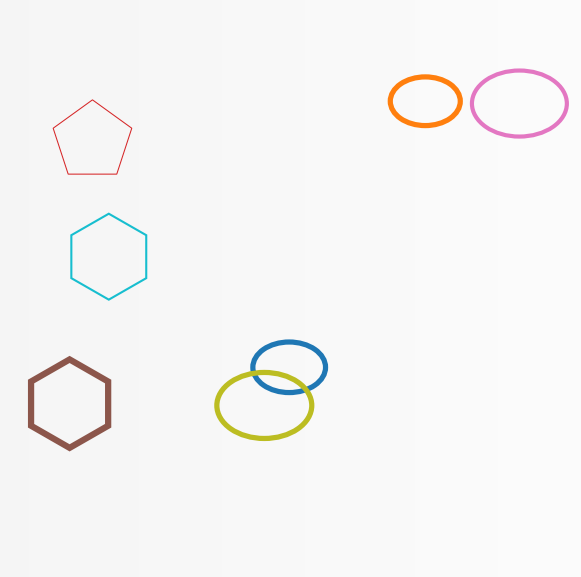[{"shape": "oval", "thickness": 2.5, "radius": 0.31, "center": [0.498, 0.363]}, {"shape": "oval", "thickness": 2.5, "radius": 0.3, "center": [0.732, 0.824]}, {"shape": "pentagon", "thickness": 0.5, "radius": 0.36, "center": [0.159, 0.755]}, {"shape": "hexagon", "thickness": 3, "radius": 0.38, "center": [0.12, 0.3]}, {"shape": "oval", "thickness": 2, "radius": 0.41, "center": [0.894, 0.82]}, {"shape": "oval", "thickness": 2.5, "radius": 0.41, "center": [0.455, 0.297]}, {"shape": "hexagon", "thickness": 1, "radius": 0.37, "center": [0.187, 0.555]}]